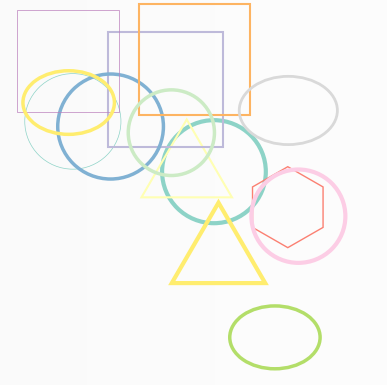[{"shape": "circle", "thickness": 3, "radius": 0.67, "center": [0.552, 0.554]}, {"shape": "circle", "thickness": 0.5, "radius": 0.62, "center": [0.188, 0.685]}, {"shape": "triangle", "thickness": 1.5, "radius": 0.67, "center": [0.482, 0.555]}, {"shape": "square", "thickness": 1.5, "radius": 0.75, "center": [0.427, 0.767]}, {"shape": "hexagon", "thickness": 1, "radius": 0.53, "center": [0.743, 0.462]}, {"shape": "circle", "thickness": 2.5, "radius": 0.68, "center": [0.285, 0.671]}, {"shape": "square", "thickness": 1.5, "radius": 0.72, "center": [0.501, 0.846]}, {"shape": "oval", "thickness": 2.5, "radius": 0.58, "center": [0.709, 0.124]}, {"shape": "circle", "thickness": 3, "radius": 0.61, "center": [0.77, 0.438]}, {"shape": "oval", "thickness": 2, "radius": 0.63, "center": [0.744, 0.713]}, {"shape": "square", "thickness": 0.5, "radius": 0.66, "center": [0.175, 0.842]}, {"shape": "circle", "thickness": 2.5, "radius": 0.56, "center": [0.442, 0.655]}, {"shape": "oval", "thickness": 2.5, "radius": 0.59, "center": [0.177, 0.734]}, {"shape": "triangle", "thickness": 3, "radius": 0.7, "center": [0.564, 0.334]}]